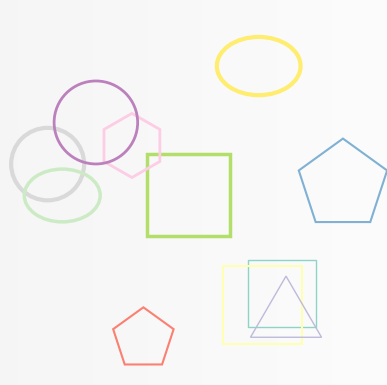[{"shape": "square", "thickness": 1, "radius": 0.44, "center": [0.729, 0.238]}, {"shape": "square", "thickness": 1.5, "radius": 0.51, "center": [0.678, 0.207]}, {"shape": "triangle", "thickness": 1, "radius": 0.53, "center": [0.738, 0.177]}, {"shape": "pentagon", "thickness": 1.5, "radius": 0.41, "center": [0.37, 0.12]}, {"shape": "pentagon", "thickness": 1.5, "radius": 0.6, "center": [0.885, 0.52]}, {"shape": "square", "thickness": 2.5, "radius": 0.54, "center": [0.486, 0.494]}, {"shape": "hexagon", "thickness": 2, "radius": 0.42, "center": [0.34, 0.622]}, {"shape": "circle", "thickness": 3, "radius": 0.47, "center": [0.123, 0.574]}, {"shape": "circle", "thickness": 2, "radius": 0.54, "center": [0.247, 0.682]}, {"shape": "oval", "thickness": 2.5, "radius": 0.49, "center": [0.161, 0.492]}, {"shape": "oval", "thickness": 3, "radius": 0.54, "center": [0.668, 0.828]}]